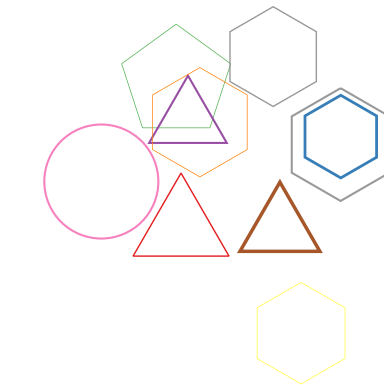[{"shape": "triangle", "thickness": 1, "radius": 0.72, "center": [0.47, 0.407]}, {"shape": "hexagon", "thickness": 2, "radius": 0.54, "center": [0.885, 0.645]}, {"shape": "pentagon", "thickness": 0.5, "radius": 0.74, "center": [0.458, 0.788]}, {"shape": "triangle", "thickness": 1.5, "radius": 0.58, "center": [0.488, 0.687]}, {"shape": "hexagon", "thickness": 0.5, "radius": 0.71, "center": [0.519, 0.682]}, {"shape": "hexagon", "thickness": 0.5, "radius": 0.66, "center": [0.782, 0.135]}, {"shape": "triangle", "thickness": 2.5, "radius": 0.6, "center": [0.727, 0.407]}, {"shape": "circle", "thickness": 1.5, "radius": 0.74, "center": [0.263, 0.529]}, {"shape": "hexagon", "thickness": 1.5, "radius": 0.73, "center": [0.885, 0.625]}, {"shape": "hexagon", "thickness": 1, "radius": 0.65, "center": [0.71, 0.853]}]